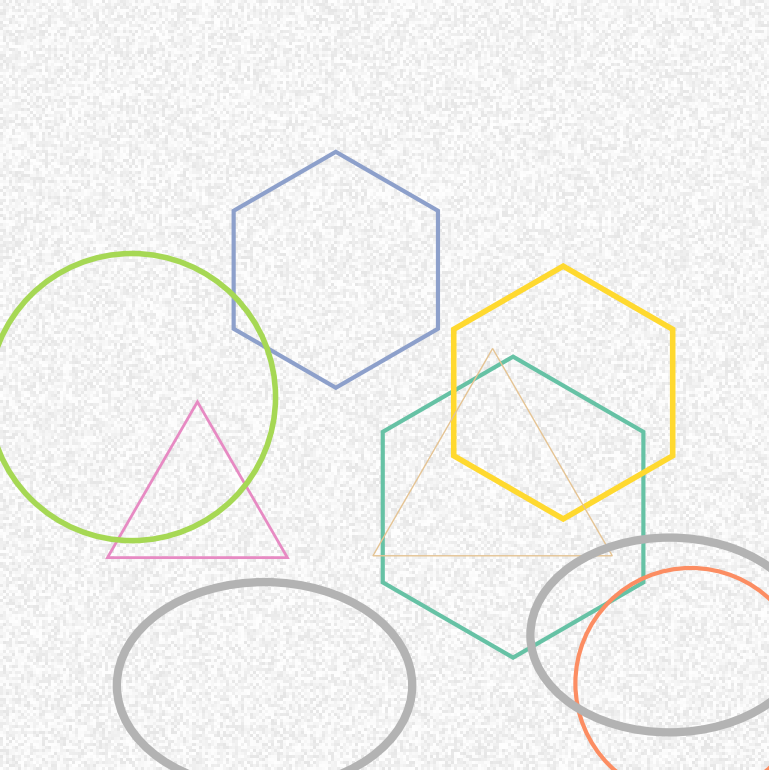[{"shape": "hexagon", "thickness": 1.5, "radius": 0.98, "center": [0.666, 0.341]}, {"shape": "circle", "thickness": 1.5, "radius": 0.75, "center": [0.897, 0.112]}, {"shape": "hexagon", "thickness": 1.5, "radius": 0.77, "center": [0.436, 0.65]}, {"shape": "triangle", "thickness": 1, "radius": 0.67, "center": [0.256, 0.343]}, {"shape": "circle", "thickness": 2, "radius": 0.93, "center": [0.171, 0.484]}, {"shape": "hexagon", "thickness": 2, "radius": 0.82, "center": [0.731, 0.49]}, {"shape": "triangle", "thickness": 0.5, "radius": 0.9, "center": [0.64, 0.368]}, {"shape": "oval", "thickness": 3, "radius": 0.96, "center": [0.344, 0.11]}, {"shape": "oval", "thickness": 3, "radius": 0.9, "center": [0.87, 0.175]}]